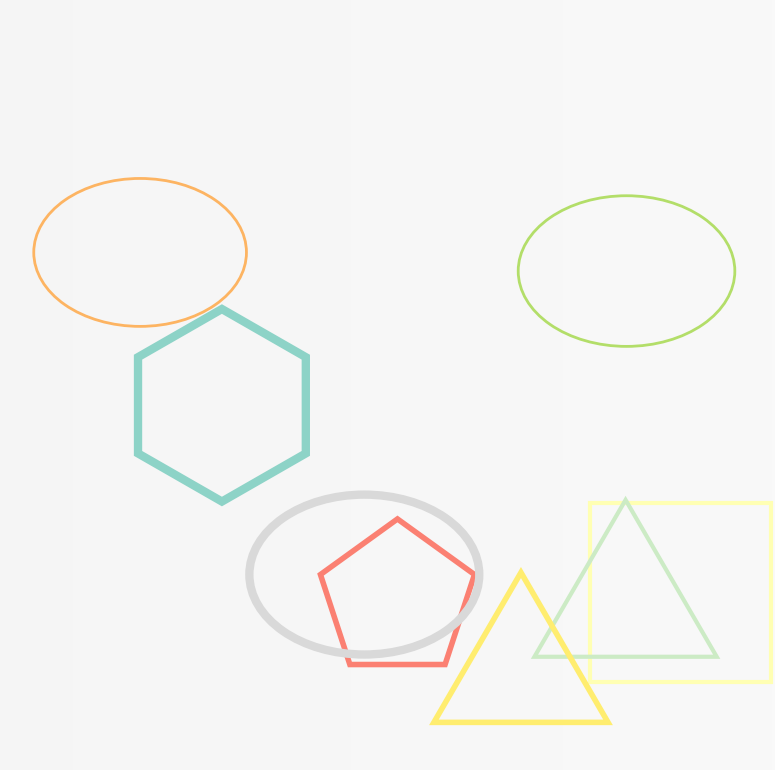[{"shape": "hexagon", "thickness": 3, "radius": 0.62, "center": [0.286, 0.474]}, {"shape": "square", "thickness": 1.5, "radius": 0.58, "center": [0.878, 0.23]}, {"shape": "pentagon", "thickness": 2, "radius": 0.52, "center": [0.513, 0.222]}, {"shape": "oval", "thickness": 1, "radius": 0.69, "center": [0.181, 0.672]}, {"shape": "oval", "thickness": 1, "radius": 0.7, "center": [0.808, 0.648]}, {"shape": "oval", "thickness": 3, "radius": 0.74, "center": [0.47, 0.254]}, {"shape": "triangle", "thickness": 1.5, "radius": 0.68, "center": [0.807, 0.215]}, {"shape": "triangle", "thickness": 2, "radius": 0.65, "center": [0.672, 0.127]}]